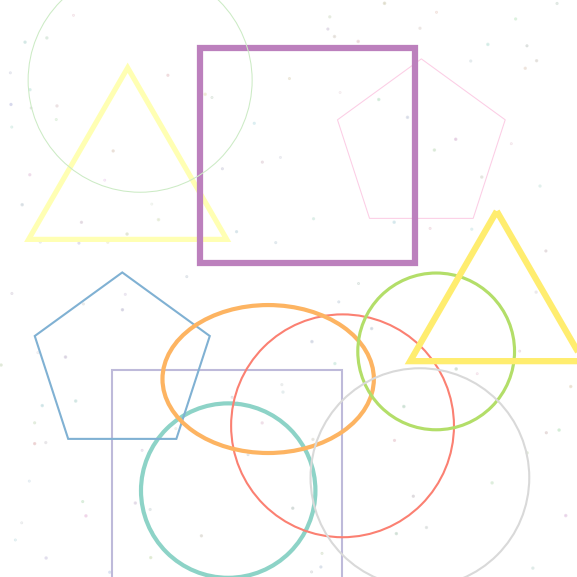[{"shape": "circle", "thickness": 2, "radius": 0.76, "center": [0.395, 0.15]}, {"shape": "triangle", "thickness": 2.5, "radius": 0.99, "center": [0.221, 0.684]}, {"shape": "square", "thickness": 1, "radius": 1.0, "center": [0.394, 0.159]}, {"shape": "circle", "thickness": 1, "radius": 0.96, "center": [0.593, 0.262]}, {"shape": "pentagon", "thickness": 1, "radius": 0.8, "center": [0.212, 0.368]}, {"shape": "oval", "thickness": 2, "radius": 0.91, "center": [0.464, 0.343]}, {"shape": "circle", "thickness": 1.5, "radius": 0.68, "center": [0.755, 0.391]}, {"shape": "pentagon", "thickness": 0.5, "radius": 0.76, "center": [0.73, 0.745]}, {"shape": "circle", "thickness": 1, "radius": 0.95, "center": [0.727, 0.172]}, {"shape": "square", "thickness": 3, "radius": 0.93, "center": [0.532, 0.73]}, {"shape": "circle", "thickness": 0.5, "radius": 0.97, "center": [0.243, 0.86]}, {"shape": "triangle", "thickness": 3, "radius": 0.87, "center": [0.86, 0.46]}]